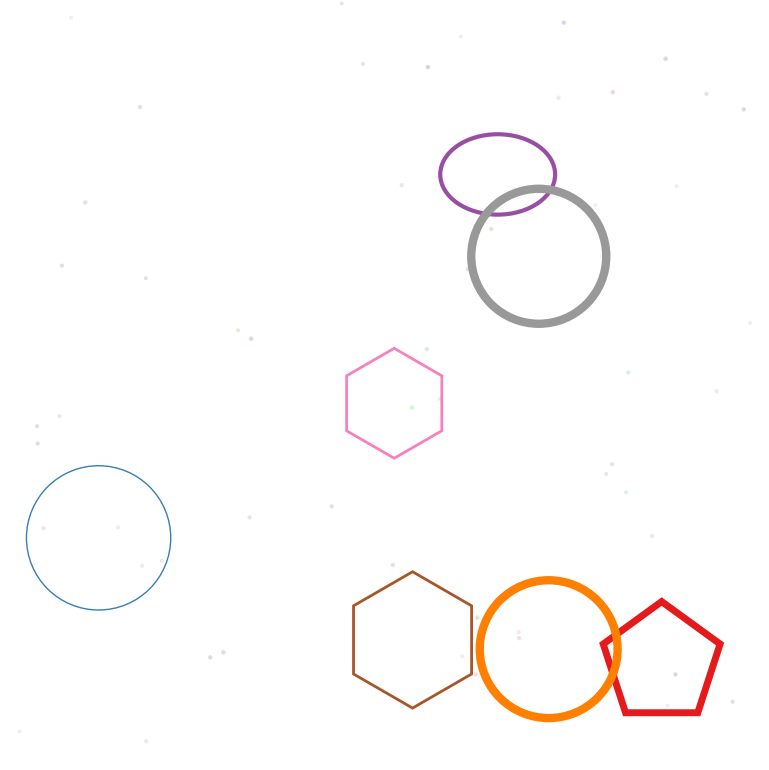[{"shape": "pentagon", "thickness": 2.5, "radius": 0.4, "center": [0.859, 0.139]}, {"shape": "circle", "thickness": 0.5, "radius": 0.47, "center": [0.128, 0.301]}, {"shape": "oval", "thickness": 1.5, "radius": 0.37, "center": [0.646, 0.773]}, {"shape": "circle", "thickness": 3, "radius": 0.45, "center": [0.713, 0.157]}, {"shape": "hexagon", "thickness": 1, "radius": 0.44, "center": [0.536, 0.169]}, {"shape": "hexagon", "thickness": 1, "radius": 0.36, "center": [0.512, 0.476]}, {"shape": "circle", "thickness": 3, "radius": 0.44, "center": [0.7, 0.667]}]